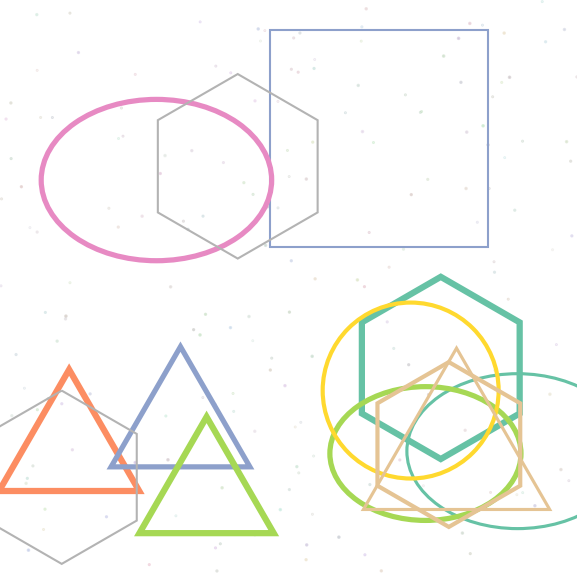[{"shape": "hexagon", "thickness": 3, "radius": 0.79, "center": [0.763, 0.362]}, {"shape": "oval", "thickness": 1.5, "radius": 0.96, "center": [0.896, 0.218]}, {"shape": "triangle", "thickness": 3, "radius": 0.7, "center": [0.12, 0.219]}, {"shape": "square", "thickness": 1, "radius": 0.94, "center": [0.656, 0.759]}, {"shape": "triangle", "thickness": 2.5, "radius": 0.69, "center": [0.313, 0.26]}, {"shape": "oval", "thickness": 2.5, "radius": 1.0, "center": [0.271, 0.687]}, {"shape": "triangle", "thickness": 3, "radius": 0.67, "center": [0.358, 0.143]}, {"shape": "oval", "thickness": 2.5, "radius": 0.83, "center": [0.737, 0.214]}, {"shape": "circle", "thickness": 2, "radius": 0.76, "center": [0.711, 0.323]}, {"shape": "hexagon", "thickness": 2, "radius": 0.71, "center": [0.777, 0.229]}, {"shape": "triangle", "thickness": 1.5, "radius": 0.93, "center": [0.791, 0.21]}, {"shape": "hexagon", "thickness": 1, "radius": 0.75, "center": [0.107, 0.173]}, {"shape": "hexagon", "thickness": 1, "radius": 0.8, "center": [0.412, 0.711]}]